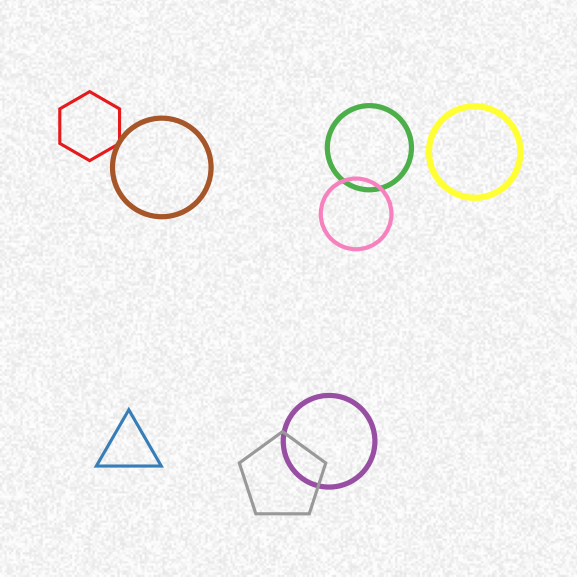[{"shape": "hexagon", "thickness": 1.5, "radius": 0.3, "center": [0.155, 0.781]}, {"shape": "triangle", "thickness": 1.5, "radius": 0.32, "center": [0.223, 0.225]}, {"shape": "circle", "thickness": 2.5, "radius": 0.36, "center": [0.64, 0.743]}, {"shape": "circle", "thickness": 2.5, "radius": 0.4, "center": [0.57, 0.235]}, {"shape": "circle", "thickness": 3, "radius": 0.4, "center": [0.822, 0.736]}, {"shape": "circle", "thickness": 2.5, "radius": 0.43, "center": [0.28, 0.709]}, {"shape": "circle", "thickness": 2, "radius": 0.31, "center": [0.617, 0.629]}, {"shape": "pentagon", "thickness": 1.5, "radius": 0.39, "center": [0.489, 0.173]}]